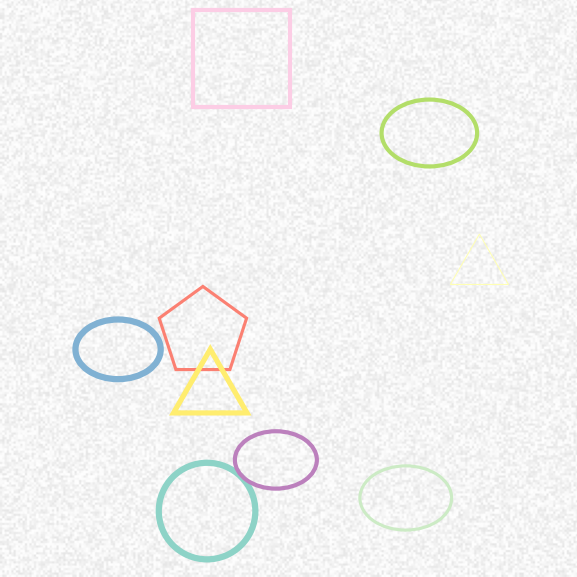[{"shape": "circle", "thickness": 3, "radius": 0.42, "center": [0.359, 0.114]}, {"shape": "triangle", "thickness": 0.5, "radius": 0.29, "center": [0.83, 0.536]}, {"shape": "pentagon", "thickness": 1.5, "radius": 0.4, "center": [0.351, 0.424]}, {"shape": "oval", "thickness": 3, "radius": 0.37, "center": [0.204, 0.394]}, {"shape": "oval", "thickness": 2, "radius": 0.41, "center": [0.743, 0.769]}, {"shape": "square", "thickness": 2, "radius": 0.42, "center": [0.418, 0.898]}, {"shape": "oval", "thickness": 2, "radius": 0.35, "center": [0.478, 0.203]}, {"shape": "oval", "thickness": 1.5, "radius": 0.4, "center": [0.703, 0.137]}, {"shape": "triangle", "thickness": 2.5, "radius": 0.37, "center": [0.364, 0.321]}]